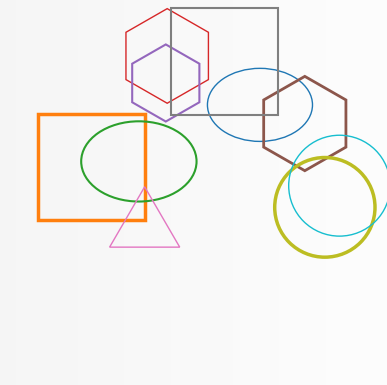[{"shape": "oval", "thickness": 1, "radius": 0.68, "center": [0.671, 0.728]}, {"shape": "square", "thickness": 2.5, "radius": 0.69, "center": [0.236, 0.566]}, {"shape": "oval", "thickness": 1.5, "radius": 0.74, "center": [0.358, 0.581]}, {"shape": "hexagon", "thickness": 1, "radius": 0.61, "center": [0.431, 0.855]}, {"shape": "hexagon", "thickness": 1.5, "radius": 0.5, "center": [0.428, 0.784]}, {"shape": "hexagon", "thickness": 2, "radius": 0.61, "center": [0.787, 0.679]}, {"shape": "triangle", "thickness": 1, "radius": 0.52, "center": [0.373, 0.41]}, {"shape": "square", "thickness": 1.5, "radius": 0.69, "center": [0.579, 0.84]}, {"shape": "circle", "thickness": 2.5, "radius": 0.65, "center": [0.838, 0.461]}, {"shape": "circle", "thickness": 1, "radius": 0.66, "center": [0.876, 0.518]}]